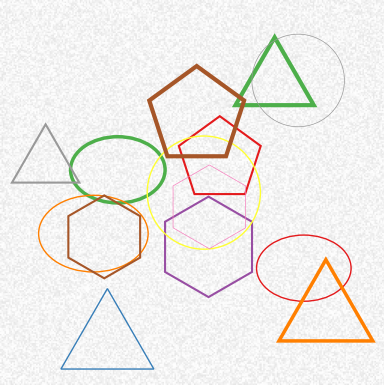[{"shape": "oval", "thickness": 1, "radius": 0.61, "center": [0.789, 0.303]}, {"shape": "pentagon", "thickness": 1.5, "radius": 0.56, "center": [0.571, 0.586]}, {"shape": "triangle", "thickness": 1, "radius": 0.7, "center": [0.279, 0.111]}, {"shape": "oval", "thickness": 2.5, "radius": 0.61, "center": [0.306, 0.559]}, {"shape": "triangle", "thickness": 3, "radius": 0.59, "center": [0.713, 0.786]}, {"shape": "hexagon", "thickness": 1.5, "radius": 0.65, "center": [0.542, 0.359]}, {"shape": "oval", "thickness": 1, "radius": 0.71, "center": [0.243, 0.393]}, {"shape": "triangle", "thickness": 2.5, "radius": 0.7, "center": [0.846, 0.185]}, {"shape": "circle", "thickness": 1, "radius": 0.73, "center": [0.529, 0.5]}, {"shape": "pentagon", "thickness": 3, "radius": 0.65, "center": [0.511, 0.699]}, {"shape": "hexagon", "thickness": 1.5, "radius": 0.54, "center": [0.271, 0.385]}, {"shape": "hexagon", "thickness": 0.5, "radius": 0.54, "center": [0.544, 0.463]}, {"shape": "triangle", "thickness": 1.5, "radius": 0.5, "center": [0.118, 0.576]}, {"shape": "circle", "thickness": 0.5, "radius": 0.6, "center": [0.774, 0.791]}]